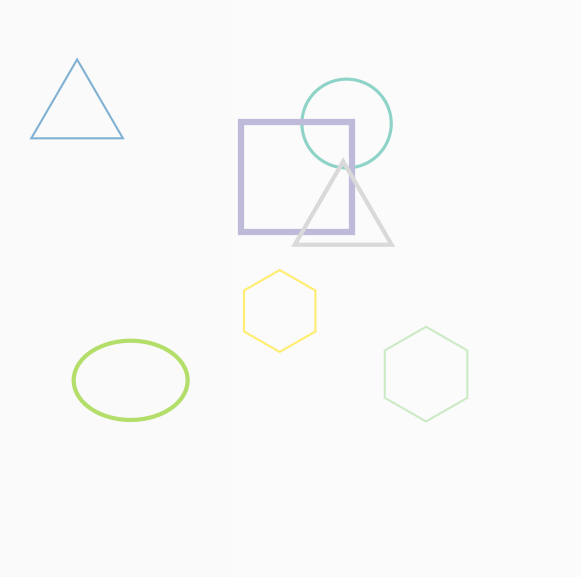[{"shape": "circle", "thickness": 1.5, "radius": 0.38, "center": [0.596, 0.785]}, {"shape": "square", "thickness": 3, "radius": 0.48, "center": [0.51, 0.692]}, {"shape": "triangle", "thickness": 1, "radius": 0.46, "center": [0.133, 0.805]}, {"shape": "oval", "thickness": 2, "radius": 0.49, "center": [0.225, 0.341]}, {"shape": "triangle", "thickness": 2, "radius": 0.48, "center": [0.59, 0.623]}, {"shape": "hexagon", "thickness": 1, "radius": 0.41, "center": [0.733, 0.351]}, {"shape": "hexagon", "thickness": 1, "radius": 0.35, "center": [0.481, 0.461]}]